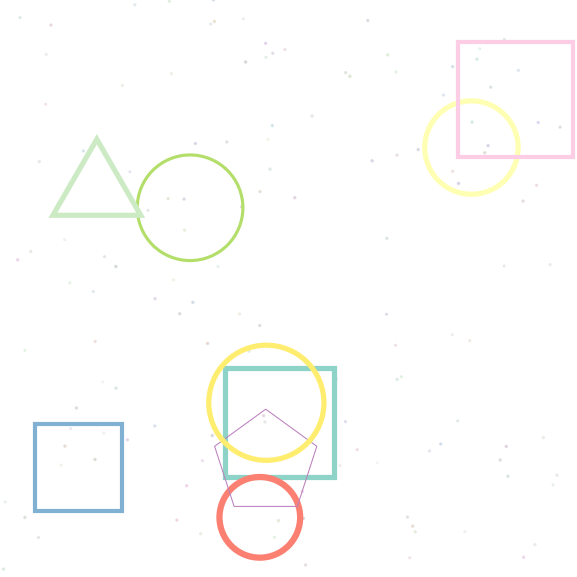[{"shape": "square", "thickness": 2.5, "radius": 0.47, "center": [0.485, 0.268]}, {"shape": "circle", "thickness": 2.5, "radius": 0.4, "center": [0.816, 0.744]}, {"shape": "circle", "thickness": 3, "radius": 0.35, "center": [0.45, 0.103]}, {"shape": "square", "thickness": 2, "radius": 0.38, "center": [0.137, 0.19]}, {"shape": "circle", "thickness": 1.5, "radius": 0.46, "center": [0.329, 0.639]}, {"shape": "square", "thickness": 2, "radius": 0.5, "center": [0.892, 0.827]}, {"shape": "pentagon", "thickness": 0.5, "radius": 0.47, "center": [0.46, 0.198]}, {"shape": "triangle", "thickness": 2.5, "radius": 0.44, "center": [0.168, 0.67]}, {"shape": "circle", "thickness": 2.5, "radius": 0.5, "center": [0.461, 0.302]}]